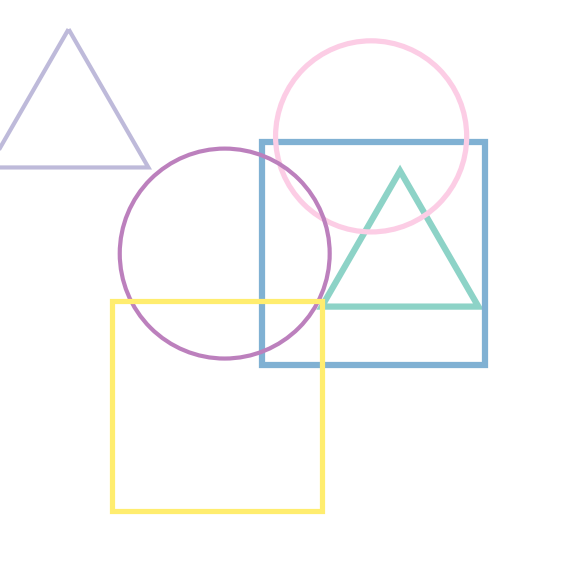[{"shape": "triangle", "thickness": 3, "radius": 0.78, "center": [0.693, 0.547]}, {"shape": "triangle", "thickness": 2, "radius": 0.8, "center": [0.119, 0.789]}, {"shape": "square", "thickness": 3, "radius": 0.96, "center": [0.647, 0.56]}, {"shape": "circle", "thickness": 2.5, "radius": 0.83, "center": [0.643, 0.763]}, {"shape": "circle", "thickness": 2, "radius": 0.91, "center": [0.389, 0.56]}, {"shape": "square", "thickness": 2.5, "radius": 0.91, "center": [0.376, 0.297]}]